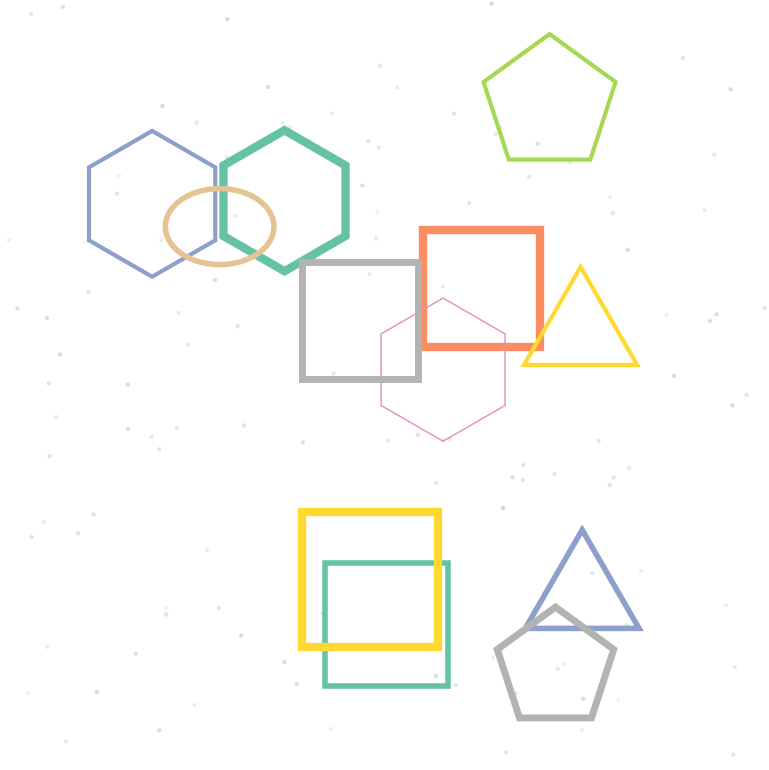[{"shape": "hexagon", "thickness": 3, "radius": 0.46, "center": [0.369, 0.739]}, {"shape": "square", "thickness": 2, "radius": 0.4, "center": [0.502, 0.189]}, {"shape": "square", "thickness": 3, "radius": 0.38, "center": [0.625, 0.626]}, {"shape": "triangle", "thickness": 2, "radius": 0.43, "center": [0.756, 0.227]}, {"shape": "hexagon", "thickness": 1.5, "radius": 0.47, "center": [0.198, 0.735]}, {"shape": "hexagon", "thickness": 0.5, "radius": 0.46, "center": [0.575, 0.52]}, {"shape": "pentagon", "thickness": 1.5, "radius": 0.45, "center": [0.714, 0.866]}, {"shape": "triangle", "thickness": 1.5, "radius": 0.42, "center": [0.754, 0.568]}, {"shape": "square", "thickness": 3, "radius": 0.44, "center": [0.481, 0.248]}, {"shape": "oval", "thickness": 2, "radius": 0.35, "center": [0.285, 0.706]}, {"shape": "pentagon", "thickness": 2.5, "radius": 0.4, "center": [0.721, 0.132]}, {"shape": "square", "thickness": 2.5, "radius": 0.38, "center": [0.467, 0.584]}]